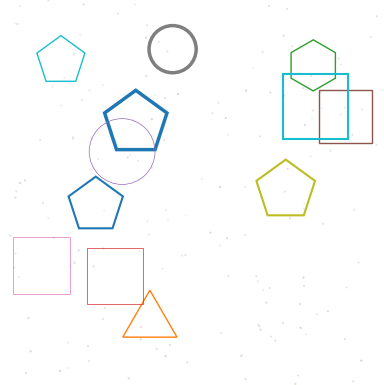[{"shape": "pentagon", "thickness": 2.5, "radius": 0.43, "center": [0.353, 0.68]}, {"shape": "pentagon", "thickness": 1.5, "radius": 0.37, "center": [0.249, 0.467]}, {"shape": "triangle", "thickness": 1, "radius": 0.41, "center": [0.389, 0.165]}, {"shape": "hexagon", "thickness": 1, "radius": 0.33, "center": [0.814, 0.83]}, {"shape": "square", "thickness": 0.5, "radius": 0.36, "center": [0.298, 0.282]}, {"shape": "circle", "thickness": 0.5, "radius": 0.43, "center": [0.317, 0.606]}, {"shape": "square", "thickness": 1, "radius": 0.34, "center": [0.898, 0.697]}, {"shape": "square", "thickness": 0.5, "radius": 0.38, "center": [0.108, 0.311]}, {"shape": "circle", "thickness": 2.5, "radius": 0.31, "center": [0.448, 0.872]}, {"shape": "pentagon", "thickness": 1.5, "radius": 0.4, "center": [0.742, 0.505]}, {"shape": "pentagon", "thickness": 1, "radius": 0.33, "center": [0.158, 0.842]}, {"shape": "square", "thickness": 1.5, "radius": 0.42, "center": [0.82, 0.724]}]